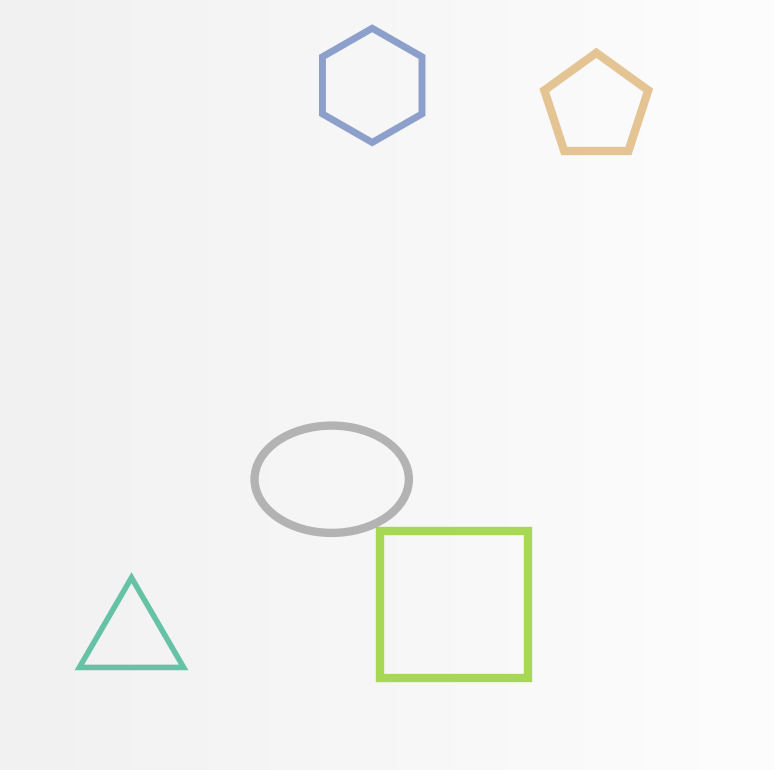[{"shape": "triangle", "thickness": 2, "radius": 0.39, "center": [0.17, 0.172]}, {"shape": "hexagon", "thickness": 2.5, "radius": 0.37, "center": [0.48, 0.889]}, {"shape": "square", "thickness": 3, "radius": 0.48, "center": [0.586, 0.215]}, {"shape": "pentagon", "thickness": 3, "radius": 0.35, "center": [0.769, 0.861]}, {"shape": "oval", "thickness": 3, "radius": 0.5, "center": [0.428, 0.378]}]